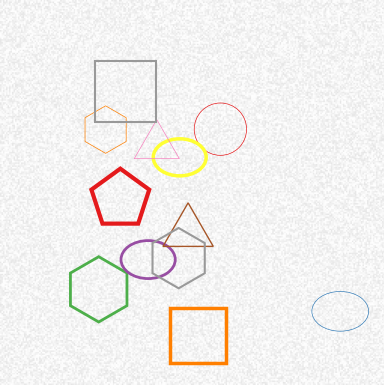[{"shape": "circle", "thickness": 0.5, "radius": 0.34, "center": [0.572, 0.664]}, {"shape": "pentagon", "thickness": 3, "radius": 0.39, "center": [0.313, 0.483]}, {"shape": "oval", "thickness": 0.5, "radius": 0.37, "center": [0.884, 0.191]}, {"shape": "hexagon", "thickness": 2, "radius": 0.42, "center": [0.256, 0.248]}, {"shape": "oval", "thickness": 2, "radius": 0.35, "center": [0.385, 0.326]}, {"shape": "square", "thickness": 2.5, "radius": 0.36, "center": [0.514, 0.128]}, {"shape": "hexagon", "thickness": 0.5, "radius": 0.31, "center": [0.274, 0.663]}, {"shape": "oval", "thickness": 2.5, "radius": 0.34, "center": [0.467, 0.591]}, {"shape": "triangle", "thickness": 1, "radius": 0.38, "center": [0.489, 0.398]}, {"shape": "triangle", "thickness": 0.5, "radius": 0.34, "center": [0.407, 0.622]}, {"shape": "hexagon", "thickness": 1.5, "radius": 0.39, "center": [0.464, 0.33]}, {"shape": "square", "thickness": 1.5, "radius": 0.4, "center": [0.326, 0.762]}]